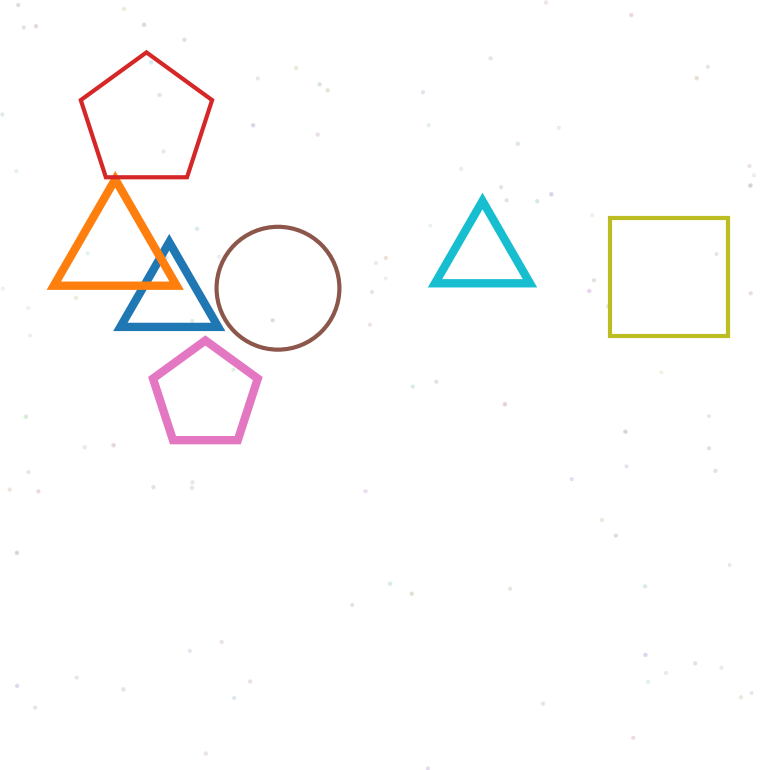[{"shape": "triangle", "thickness": 3, "radius": 0.37, "center": [0.22, 0.612]}, {"shape": "triangle", "thickness": 3, "radius": 0.46, "center": [0.15, 0.675]}, {"shape": "pentagon", "thickness": 1.5, "radius": 0.45, "center": [0.19, 0.842]}, {"shape": "circle", "thickness": 1.5, "radius": 0.4, "center": [0.361, 0.626]}, {"shape": "pentagon", "thickness": 3, "radius": 0.36, "center": [0.267, 0.486]}, {"shape": "square", "thickness": 1.5, "radius": 0.38, "center": [0.869, 0.641]}, {"shape": "triangle", "thickness": 3, "radius": 0.36, "center": [0.627, 0.668]}]